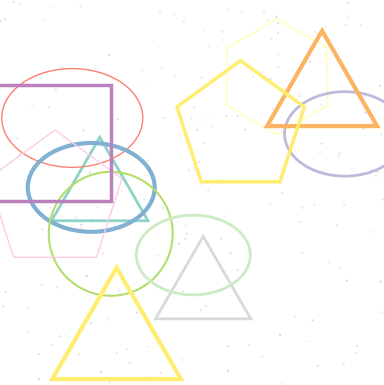[{"shape": "triangle", "thickness": 2, "radius": 0.72, "center": [0.259, 0.499]}, {"shape": "hexagon", "thickness": 1, "radius": 0.75, "center": [0.72, 0.801]}, {"shape": "oval", "thickness": 2, "radius": 0.78, "center": [0.896, 0.652]}, {"shape": "oval", "thickness": 1, "radius": 0.92, "center": [0.188, 0.694]}, {"shape": "oval", "thickness": 3, "radius": 0.82, "center": [0.237, 0.513]}, {"shape": "triangle", "thickness": 3, "radius": 0.83, "center": [0.837, 0.755]}, {"shape": "circle", "thickness": 1.5, "radius": 0.8, "center": [0.288, 0.393]}, {"shape": "pentagon", "thickness": 1, "radius": 0.91, "center": [0.143, 0.479]}, {"shape": "triangle", "thickness": 2, "radius": 0.71, "center": [0.528, 0.243]}, {"shape": "square", "thickness": 2.5, "radius": 0.75, "center": [0.136, 0.629]}, {"shape": "oval", "thickness": 2, "radius": 0.74, "center": [0.502, 0.338]}, {"shape": "pentagon", "thickness": 2.5, "radius": 0.87, "center": [0.625, 0.669]}, {"shape": "triangle", "thickness": 3, "radius": 0.96, "center": [0.303, 0.112]}]